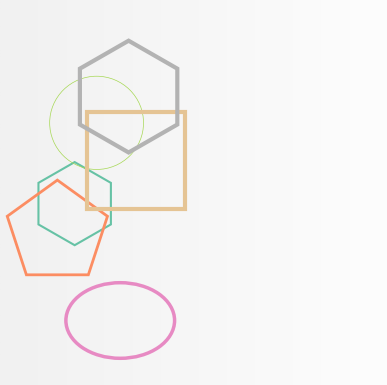[{"shape": "hexagon", "thickness": 1.5, "radius": 0.54, "center": [0.193, 0.471]}, {"shape": "pentagon", "thickness": 2, "radius": 0.68, "center": [0.148, 0.396]}, {"shape": "oval", "thickness": 2.5, "radius": 0.7, "center": [0.31, 0.168]}, {"shape": "circle", "thickness": 0.5, "radius": 0.61, "center": [0.249, 0.681]}, {"shape": "square", "thickness": 3, "radius": 0.63, "center": [0.352, 0.583]}, {"shape": "hexagon", "thickness": 3, "radius": 0.73, "center": [0.332, 0.749]}]